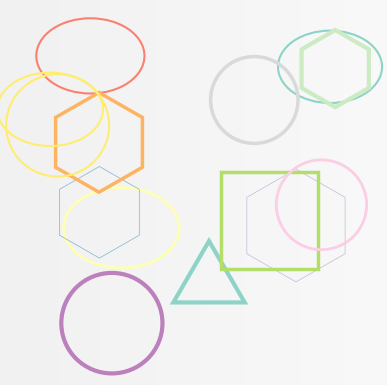[{"shape": "oval", "thickness": 1.5, "radius": 0.67, "center": [0.852, 0.826]}, {"shape": "triangle", "thickness": 3, "radius": 0.53, "center": [0.539, 0.268]}, {"shape": "oval", "thickness": 2, "radius": 0.74, "center": [0.313, 0.408]}, {"shape": "hexagon", "thickness": 0.5, "radius": 0.73, "center": [0.764, 0.414]}, {"shape": "oval", "thickness": 1.5, "radius": 0.7, "center": [0.233, 0.855]}, {"shape": "hexagon", "thickness": 0.5, "radius": 0.59, "center": [0.256, 0.449]}, {"shape": "hexagon", "thickness": 2.5, "radius": 0.65, "center": [0.256, 0.63]}, {"shape": "square", "thickness": 2.5, "radius": 0.63, "center": [0.696, 0.427]}, {"shape": "circle", "thickness": 2, "radius": 0.58, "center": [0.83, 0.468]}, {"shape": "circle", "thickness": 2.5, "radius": 0.56, "center": [0.656, 0.74]}, {"shape": "circle", "thickness": 3, "radius": 0.65, "center": [0.289, 0.161]}, {"shape": "hexagon", "thickness": 3, "radius": 0.5, "center": [0.865, 0.822]}, {"shape": "oval", "thickness": 1.5, "radius": 0.68, "center": [0.129, 0.716]}, {"shape": "circle", "thickness": 1.5, "radius": 0.66, "center": [0.149, 0.674]}]